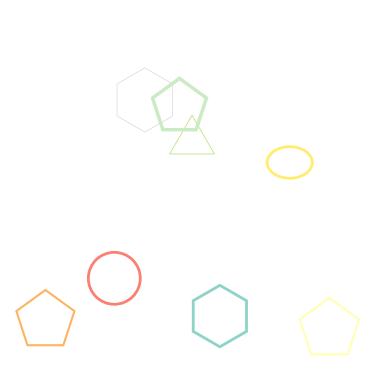[{"shape": "hexagon", "thickness": 2, "radius": 0.4, "center": [0.571, 0.179]}, {"shape": "pentagon", "thickness": 1.5, "radius": 0.4, "center": [0.856, 0.145]}, {"shape": "circle", "thickness": 2, "radius": 0.34, "center": [0.297, 0.277]}, {"shape": "pentagon", "thickness": 1.5, "radius": 0.4, "center": [0.118, 0.167]}, {"shape": "triangle", "thickness": 0.5, "radius": 0.34, "center": [0.499, 0.634]}, {"shape": "hexagon", "thickness": 0.5, "radius": 0.42, "center": [0.376, 0.74]}, {"shape": "pentagon", "thickness": 2.5, "radius": 0.37, "center": [0.466, 0.723]}, {"shape": "oval", "thickness": 2, "radius": 0.29, "center": [0.752, 0.578]}]